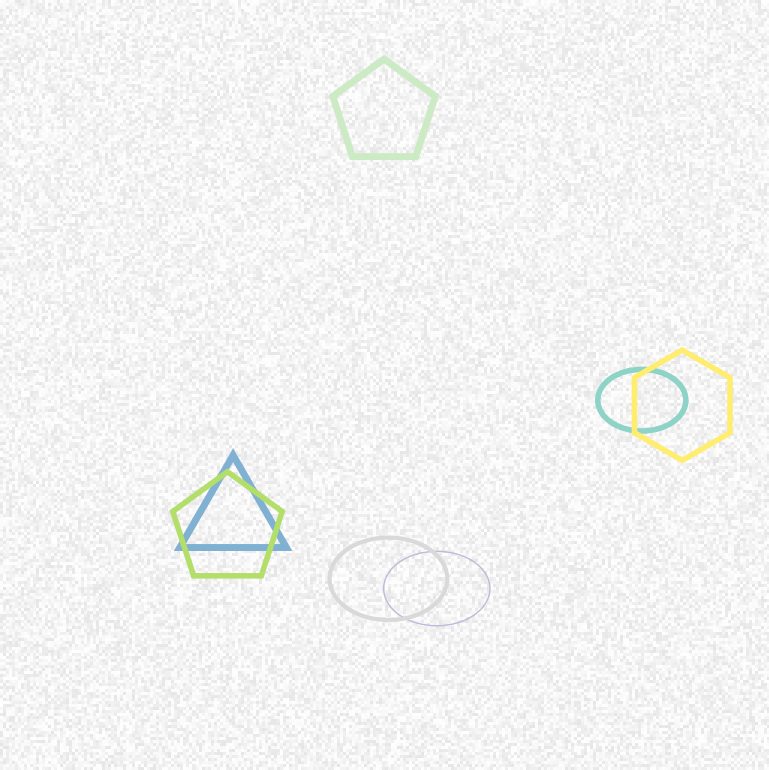[{"shape": "oval", "thickness": 2, "radius": 0.29, "center": [0.834, 0.48]}, {"shape": "oval", "thickness": 0.5, "radius": 0.35, "center": [0.567, 0.236]}, {"shape": "triangle", "thickness": 2.5, "radius": 0.4, "center": [0.303, 0.329]}, {"shape": "pentagon", "thickness": 2, "radius": 0.37, "center": [0.295, 0.313]}, {"shape": "oval", "thickness": 1.5, "radius": 0.38, "center": [0.504, 0.248]}, {"shape": "pentagon", "thickness": 2.5, "radius": 0.35, "center": [0.499, 0.853]}, {"shape": "hexagon", "thickness": 2, "radius": 0.36, "center": [0.886, 0.474]}]